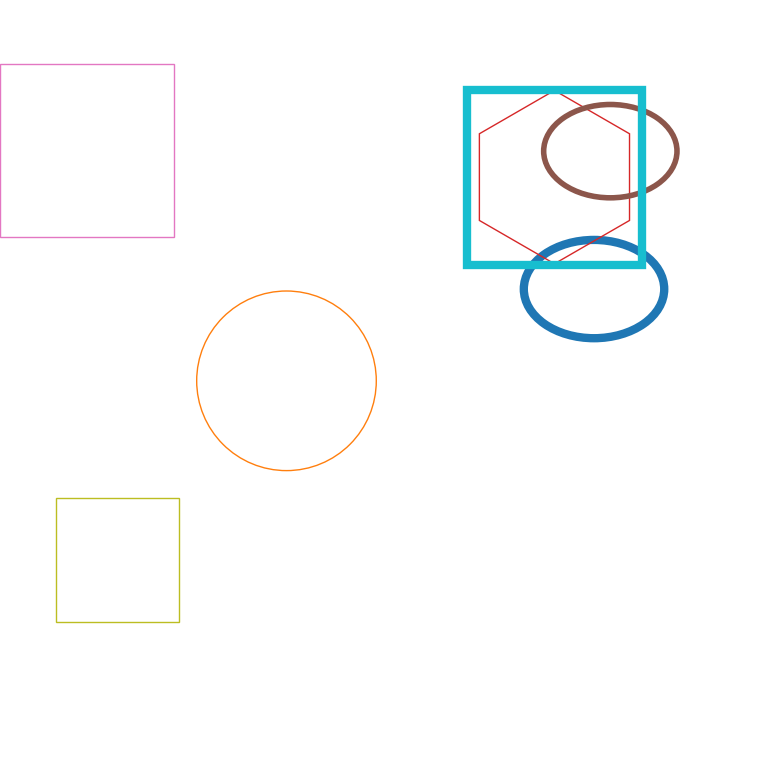[{"shape": "oval", "thickness": 3, "radius": 0.46, "center": [0.771, 0.625]}, {"shape": "circle", "thickness": 0.5, "radius": 0.58, "center": [0.372, 0.505]}, {"shape": "hexagon", "thickness": 0.5, "radius": 0.56, "center": [0.72, 0.77]}, {"shape": "oval", "thickness": 2, "radius": 0.43, "center": [0.793, 0.804]}, {"shape": "square", "thickness": 0.5, "radius": 0.56, "center": [0.113, 0.805]}, {"shape": "square", "thickness": 0.5, "radius": 0.4, "center": [0.153, 0.273]}, {"shape": "square", "thickness": 3, "radius": 0.57, "center": [0.72, 0.769]}]